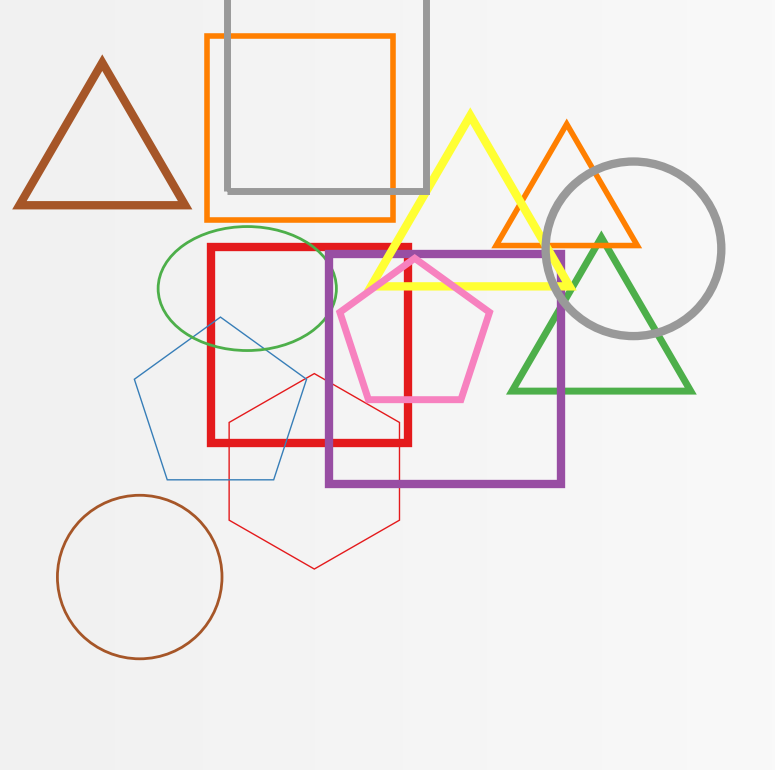[{"shape": "hexagon", "thickness": 0.5, "radius": 0.63, "center": [0.406, 0.388]}, {"shape": "square", "thickness": 3, "radius": 0.64, "center": [0.399, 0.552]}, {"shape": "pentagon", "thickness": 0.5, "radius": 0.58, "center": [0.284, 0.471]}, {"shape": "triangle", "thickness": 2.5, "radius": 0.67, "center": [0.776, 0.559]}, {"shape": "oval", "thickness": 1, "radius": 0.58, "center": [0.319, 0.625]}, {"shape": "square", "thickness": 3, "radius": 0.75, "center": [0.574, 0.521]}, {"shape": "square", "thickness": 2, "radius": 0.6, "center": [0.387, 0.834]}, {"shape": "triangle", "thickness": 2, "radius": 0.53, "center": [0.731, 0.734]}, {"shape": "triangle", "thickness": 3, "radius": 0.74, "center": [0.607, 0.702]}, {"shape": "circle", "thickness": 1, "radius": 0.53, "center": [0.18, 0.251]}, {"shape": "triangle", "thickness": 3, "radius": 0.62, "center": [0.132, 0.795]}, {"shape": "pentagon", "thickness": 2.5, "radius": 0.51, "center": [0.535, 0.563]}, {"shape": "circle", "thickness": 3, "radius": 0.57, "center": [0.817, 0.677]}, {"shape": "square", "thickness": 2.5, "radius": 0.64, "center": [0.421, 0.88]}]